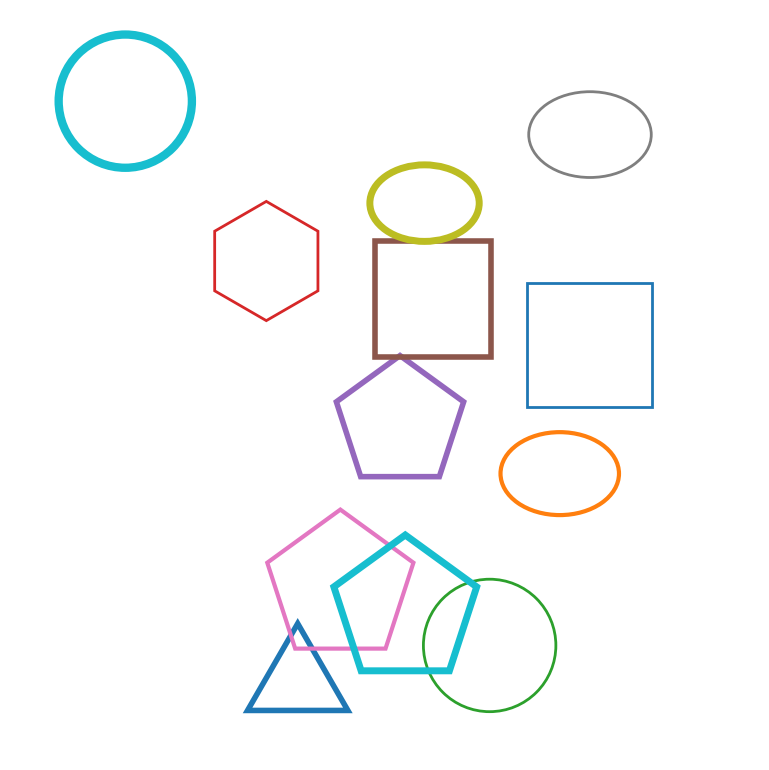[{"shape": "square", "thickness": 1, "radius": 0.4, "center": [0.765, 0.552]}, {"shape": "triangle", "thickness": 2, "radius": 0.38, "center": [0.387, 0.115]}, {"shape": "oval", "thickness": 1.5, "radius": 0.38, "center": [0.727, 0.385]}, {"shape": "circle", "thickness": 1, "radius": 0.43, "center": [0.636, 0.162]}, {"shape": "hexagon", "thickness": 1, "radius": 0.39, "center": [0.346, 0.661]}, {"shape": "pentagon", "thickness": 2, "radius": 0.43, "center": [0.519, 0.451]}, {"shape": "square", "thickness": 2, "radius": 0.38, "center": [0.562, 0.612]}, {"shape": "pentagon", "thickness": 1.5, "radius": 0.5, "center": [0.442, 0.238]}, {"shape": "oval", "thickness": 1, "radius": 0.4, "center": [0.766, 0.825]}, {"shape": "oval", "thickness": 2.5, "radius": 0.36, "center": [0.551, 0.736]}, {"shape": "pentagon", "thickness": 2.5, "radius": 0.49, "center": [0.526, 0.208]}, {"shape": "circle", "thickness": 3, "radius": 0.43, "center": [0.163, 0.869]}]